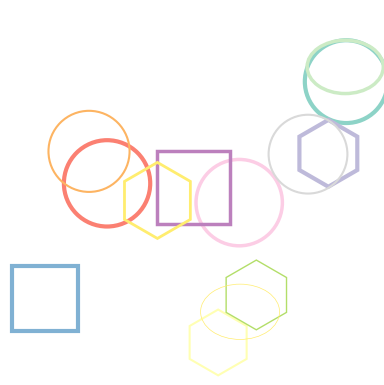[{"shape": "circle", "thickness": 3, "radius": 0.54, "center": [0.899, 0.788]}, {"shape": "hexagon", "thickness": 1.5, "radius": 0.43, "center": [0.567, 0.111]}, {"shape": "hexagon", "thickness": 3, "radius": 0.43, "center": [0.853, 0.602]}, {"shape": "circle", "thickness": 3, "radius": 0.56, "center": [0.278, 0.524]}, {"shape": "square", "thickness": 3, "radius": 0.42, "center": [0.117, 0.225]}, {"shape": "circle", "thickness": 1.5, "radius": 0.53, "center": [0.231, 0.607]}, {"shape": "hexagon", "thickness": 1, "radius": 0.45, "center": [0.666, 0.234]}, {"shape": "circle", "thickness": 2.5, "radius": 0.56, "center": [0.621, 0.474]}, {"shape": "circle", "thickness": 1.5, "radius": 0.51, "center": [0.8, 0.6]}, {"shape": "square", "thickness": 2.5, "radius": 0.48, "center": [0.502, 0.513]}, {"shape": "oval", "thickness": 2.5, "radius": 0.49, "center": [0.897, 0.826]}, {"shape": "oval", "thickness": 0.5, "radius": 0.51, "center": [0.624, 0.19]}, {"shape": "hexagon", "thickness": 2, "radius": 0.49, "center": [0.409, 0.479]}]